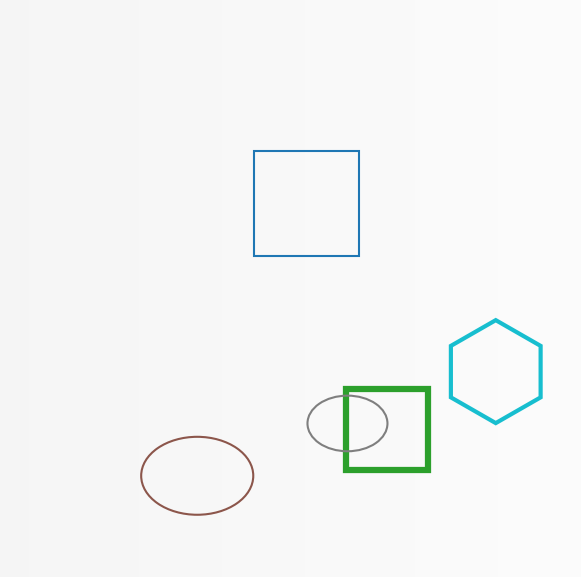[{"shape": "square", "thickness": 1, "radius": 0.45, "center": [0.527, 0.647]}, {"shape": "square", "thickness": 3, "radius": 0.35, "center": [0.666, 0.255]}, {"shape": "oval", "thickness": 1, "radius": 0.48, "center": [0.339, 0.175]}, {"shape": "oval", "thickness": 1, "radius": 0.34, "center": [0.598, 0.266]}, {"shape": "hexagon", "thickness": 2, "radius": 0.45, "center": [0.853, 0.356]}]